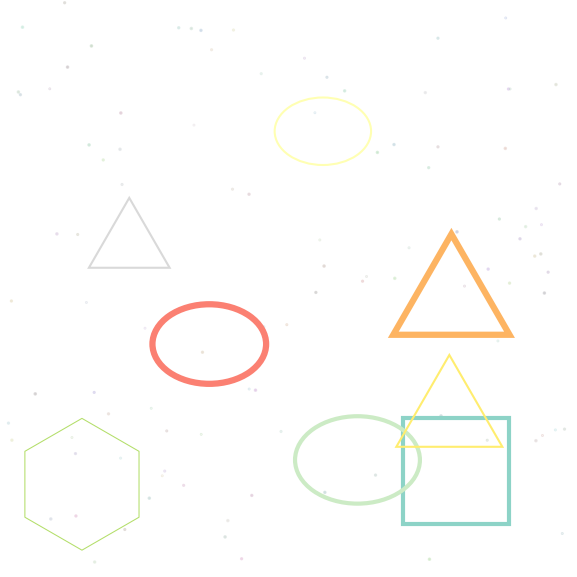[{"shape": "square", "thickness": 2, "radius": 0.46, "center": [0.79, 0.184]}, {"shape": "oval", "thickness": 1, "radius": 0.42, "center": [0.559, 0.772]}, {"shape": "oval", "thickness": 3, "radius": 0.49, "center": [0.362, 0.403]}, {"shape": "triangle", "thickness": 3, "radius": 0.58, "center": [0.782, 0.478]}, {"shape": "hexagon", "thickness": 0.5, "radius": 0.57, "center": [0.142, 0.161]}, {"shape": "triangle", "thickness": 1, "radius": 0.4, "center": [0.224, 0.576]}, {"shape": "oval", "thickness": 2, "radius": 0.54, "center": [0.619, 0.203]}, {"shape": "triangle", "thickness": 1, "radius": 0.53, "center": [0.778, 0.278]}]